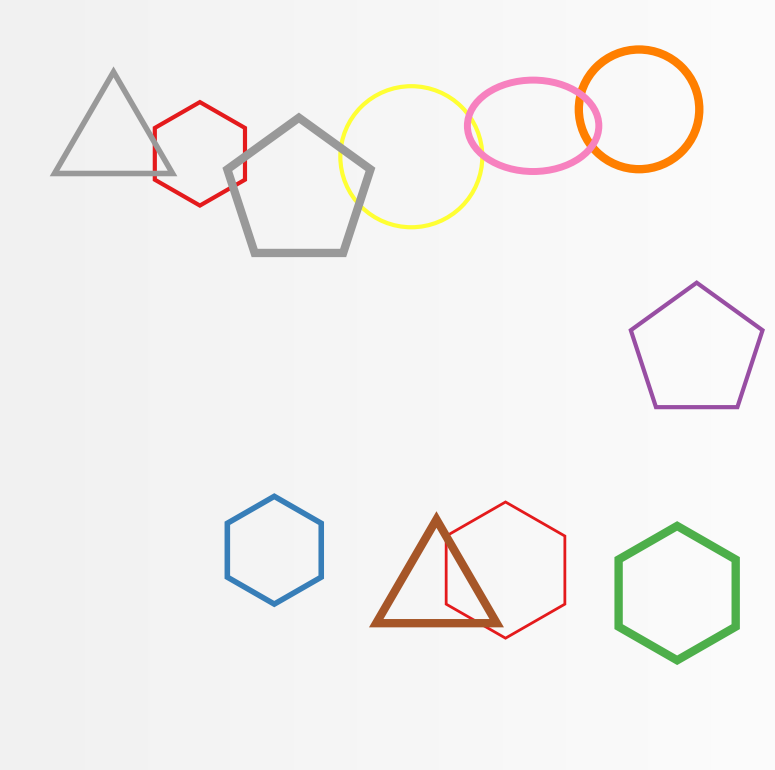[{"shape": "hexagon", "thickness": 1.5, "radius": 0.34, "center": [0.258, 0.8]}, {"shape": "hexagon", "thickness": 1, "radius": 0.44, "center": [0.652, 0.26]}, {"shape": "hexagon", "thickness": 2, "radius": 0.35, "center": [0.354, 0.285]}, {"shape": "hexagon", "thickness": 3, "radius": 0.44, "center": [0.874, 0.23]}, {"shape": "pentagon", "thickness": 1.5, "radius": 0.45, "center": [0.899, 0.544]}, {"shape": "circle", "thickness": 3, "radius": 0.39, "center": [0.825, 0.858]}, {"shape": "circle", "thickness": 1.5, "radius": 0.46, "center": [0.531, 0.796]}, {"shape": "triangle", "thickness": 3, "radius": 0.45, "center": [0.563, 0.236]}, {"shape": "oval", "thickness": 2.5, "radius": 0.42, "center": [0.688, 0.837]}, {"shape": "pentagon", "thickness": 3, "radius": 0.49, "center": [0.386, 0.75]}, {"shape": "triangle", "thickness": 2, "radius": 0.44, "center": [0.146, 0.819]}]